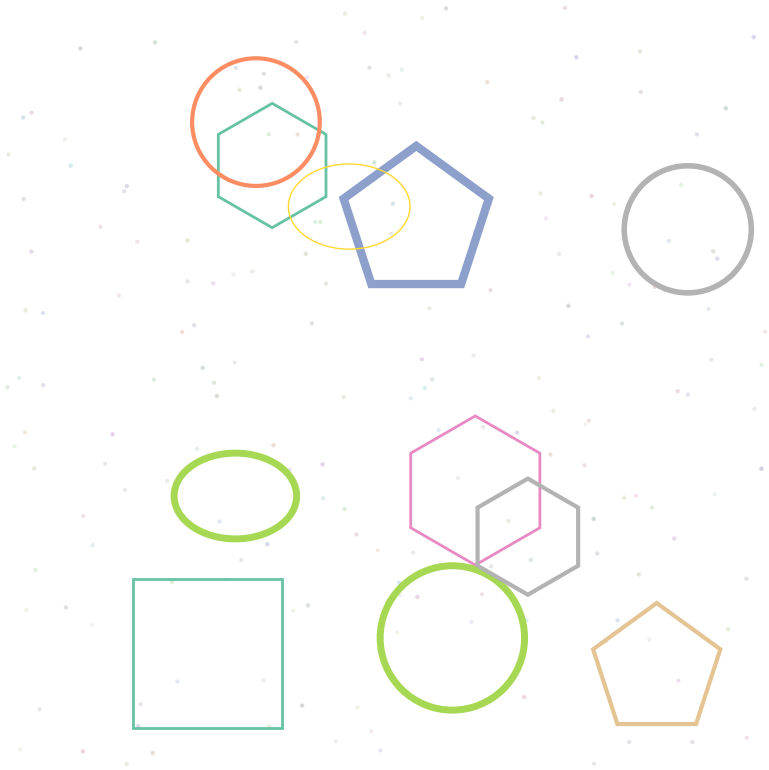[{"shape": "square", "thickness": 1, "radius": 0.49, "center": [0.269, 0.151]}, {"shape": "hexagon", "thickness": 1, "radius": 0.4, "center": [0.353, 0.785]}, {"shape": "circle", "thickness": 1.5, "radius": 0.41, "center": [0.332, 0.841]}, {"shape": "pentagon", "thickness": 3, "radius": 0.5, "center": [0.541, 0.711]}, {"shape": "hexagon", "thickness": 1, "radius": 0.48, "center": [0.617, 0.363]}, {"shape": "oval", "thickness": 2.5, "radius": 0.4, "center": [0.306, 0.356]}, {"shape": "circle", "thickness": 2.5, "radius": 0.47, "center": [0.587, 0.171]}, {"shape": "oval", "thickness": 0.5, "radius": 0.39, "center": [0.453, 0.732]}, {"shape": "pentagon", "thickness": 1.5, "radius": 0.43, "center": [0.853, 0.13]}, {"shape": "circle", "thickness": 2, "radius": 0.41, "center": [0.893, 0.702]}, {"shape": "hexagon", "thickness": 1.5, "radius": 0.38, "center": [0.686, 0.303]}]